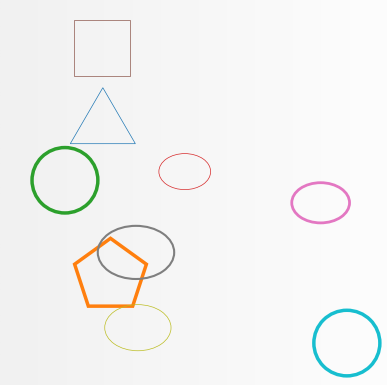[{"shape": "triangle", "thickness": 0.5, "radius": 0.48, "center": [0.265, 0.675]}, {"shape": "pentagon", "thickness": 2.5, "radius": 0.49, "center": [0.285, 0.284]}, {"shape": "circle", "thickness": 2.5, "radius": 0.42, "center": [0.168, 0.532]}, {"shape": "oval", "thickness": 0.5, "radius": 0.33, "center": [0.477, 0.554]}, {"shape": "square", "thickness": 0.5, "radius": 0.36, "center": [0.264, 0.876]}, {"shape": "oval", "thickness": 2, "radius": 0.37, "center": [0.827, 0.473]}, {"shape": "oval", "thickness": 1.5, "radius": 0.49, "center": [0.351, 0.344]}, {"shape": "oval", "thickness": 0.5, "radius": 0.43, "center": [0.356, 0.149]}, {"shape": "circle", "thickness": 2.5, "radius": 0.43, "center": [0.895, 0.109]}]